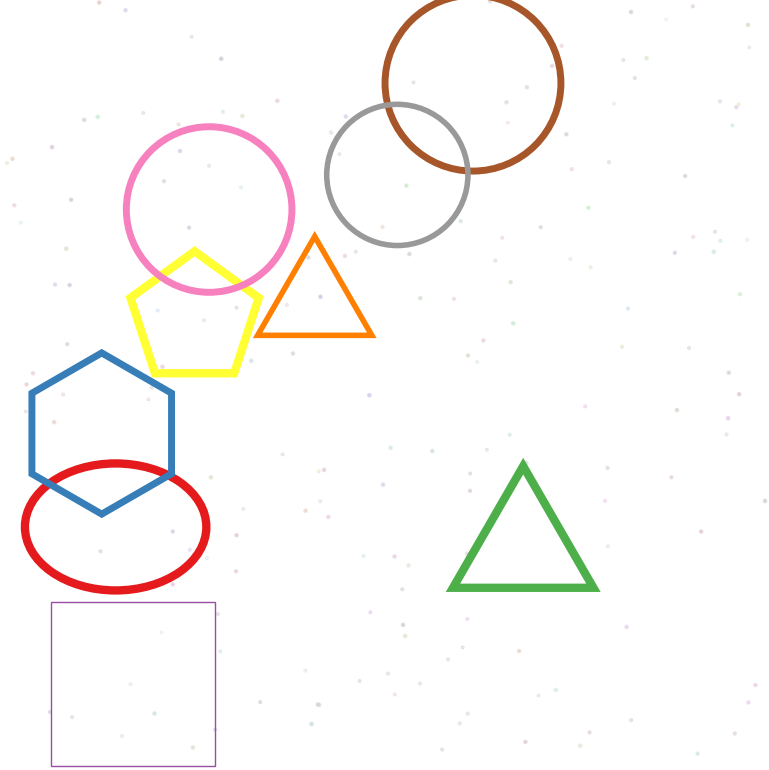[{"shape": "oval", "thickness": 3, "radius": 0.59, "center": [0.15, 0.316]}, {"shape": "hexagon", "thickness": 2.5, "radius": 0.52, "center": [0.132, 0.437]}, {"shape": "triangle", "thickness": 3, "radius": 0.53, "center": [0.679, 0.289]}, {"shape": "square", "thickness": 0.5, "radius": 0.53, "center": [0.172, 0.112]}, {"shape": "triangle", "thickness": 2, "radius": 0.43, "center": [0.409, 0.607]}, {"shape": "pentagon", "thickness": 3, "radius": 0.44, "center": [0.253, 0.586]}, {"shape": "circle", "thickness": 2.5, "radius": 0.57, "center": [0.614, 0.892]}, {"shape": "circle", "thickness": 2.5, "radius": 0.54, "center": [0.272, 0.728]}, {"shape": "circle", "thickness": 2, "radius": 0.46, "center": [0.516, 0.773]}]